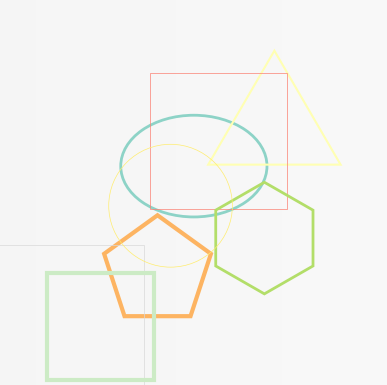[{"shape": "oval", "thickness": 2, "radius": 0.94, "center": [0.5, 0.569]}, {"shape": "triangle", "thickness": 1.5, "radius": 0.99, "center": [0.708, 0.671]}, {"shape": "square", "thickness": 0.5, "radius": 0.88, "center": [0.564, 0.634]}, {"shape": "pentagon", "thickness": 3, "radius": 0.72, "center": [0.406, 0.296]}, {"shape": "hexagon", "thickness": 2, "radius": 0.72, "center": [0.682, 0.382]}, {"shape": "square", "thickness": 0.5, "radius": 0.98, "center": [0.175, 0.166]}, {"shape": "square", "thickness": 3, "radius": 0.69, "center": [0.259, 0.152]}, {"shape": "circle", "thickness": 0.5, "radius": 0.8, "center": [0.44, 0.466]}]